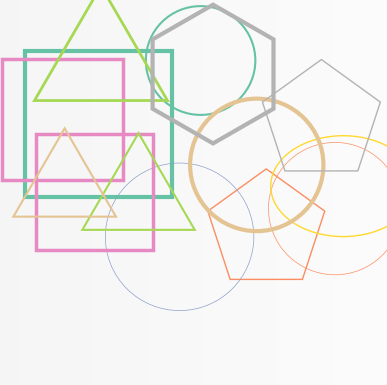[{"shape": "square", "thickness": 3, "radius": 0.95, "center": [0.254, 0.678]}, {"shape": "circle", "thickness": 1.5, "radius": 0.71, "center": [0.518, 0.843]}, {"shape": "circle", "thickness": 0.5, "radius": 0.86, "center": [0.865, 0.458]}, {"shape": "pentagon", "thickness": 1, "radius": 0.79, "center": [0.687, 0.403]}, {"shape": "circle", "thickness": 0.5, "radius": 0.96, "center": [0.463, 0.385]}, {"shape": "square", "thickness": 2.5, "radius": 0.78, "center": [0.161, 0.689]}, {"shape": "square", "thickness": 2.5, "radius": 0.75, "center": [0.244, 0.502]}, {"shape": "triangle", "thickness": 1.5, "radius": 0.84, "center": [0.358, 0.487]}, {"shape": "triangle", "thickness": 2, "radius": 0.99, "center": [0.261, 0.838]}, {"shape": "oval", "thickness": 1, "radius": 0.94, "center": [0.886, 0.516]}, {"shape": "triangle", "thickness": 1.5, "radius": 0.76, "center": [0.167, 0.514]}, {"shape": "circle", "thickness": 3, "radius": 0.86, "center": [0.663, 0.572]}, {"shape": "pentagon", "thickness": 1, "radius": 0.8, "center": [0.829, 0.685]}, {"shape": "hexagon", "thickness": 3, "radius": 0.9, "center": [0.55, 0.808]}]